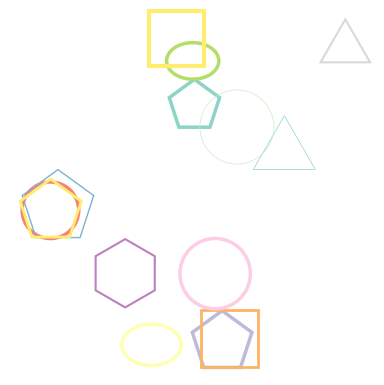[{"shape": "triangle", "thickness": 0.5, "radius": 0.47, "center": [0.739, 0.606]}, {"shape": "pentagon", "thickness": 2.5, "radius": 0.34, "center": [0.505, 0.725]}, {"shape": "oval", "thickness": 2.5, "radius": 0.38, "center": [0.394, 0.104]}, {"shape": "pentagon", "thickness": 2.5, "radius": 0.41, "center": [0.577, 0.112]}, {"shape": "circle", "thickness": 2.5, "radius": 0.37, "center": [0.131, 0.454]}, {"shape": "pentagon", "thickness": 1, "radius": 0.49, "center": [0.151, 0.462]}, {"shape": "square", "thickness": 2, "radius": 0.37, "center": [0.595, 0.12]}, {"shape": "oval", "thickness": 2.5, "radius": 0.34, "center": [0.501, 0.842]}, {"shape": "circle", "thickness": 2.5, "radius": 0.46, "center": [0.559, 0.289]}, {"shape": "triangle", "thickness": 1.5, "radius": 0.37, "center": [0.897, 0.875]}, {"shape": "hexagon", "thickness": 1.5, "radius": 0.44, "center": [0.325, 0.29]}, {"shape": "circle", "thickness": 0.5, "radius": 0.48, "center": [0.615, 0.67]}, {"shape": "pentagon", "thickness": 2, "radius": 0.42, "center": [0.132, 0.452]}, {"shape": "square", "thickness": 3, "radius": 0.36, "center": [0.459, 0.899]}]